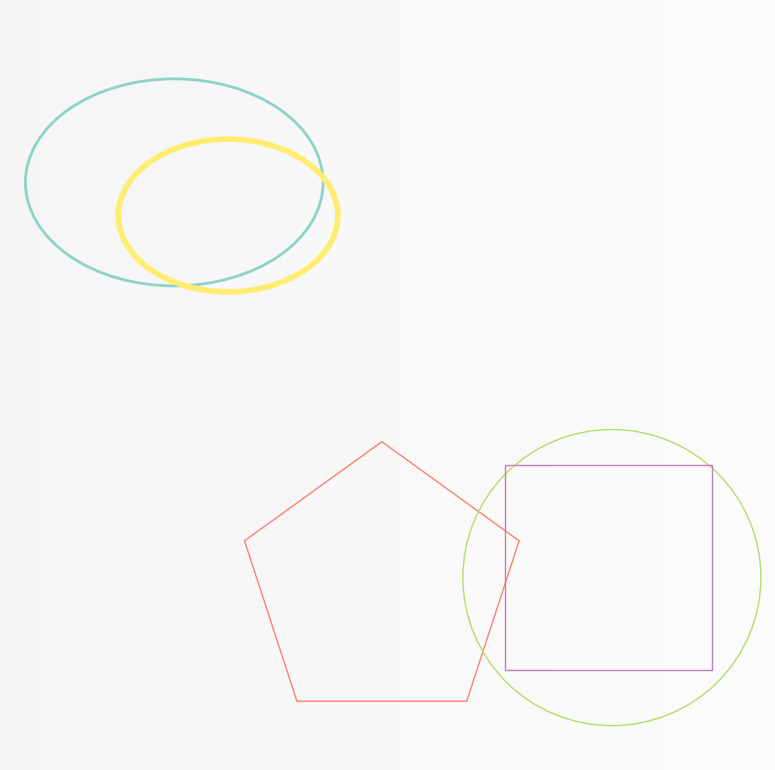[{"shape": "oval", "thickness": 1, "radius": 0.96, "center": [0.225, 0.763]}, {"shape": "pentagon", "thickness": 0.5, "radius": 0.93, "center": [0.493, 0.24]}, {"shape": "circle", "thickness": 0.5, "radius": 0.96, "center": [0.79, 0.25]}, {"shape": "square", "thickness": 0.5, "radius": 0.67, "center": [0.785, 0.263]}, {"shape": "oval", "thickness": 2, "radius": 0.71, "center": [0.294, 0.72]}]